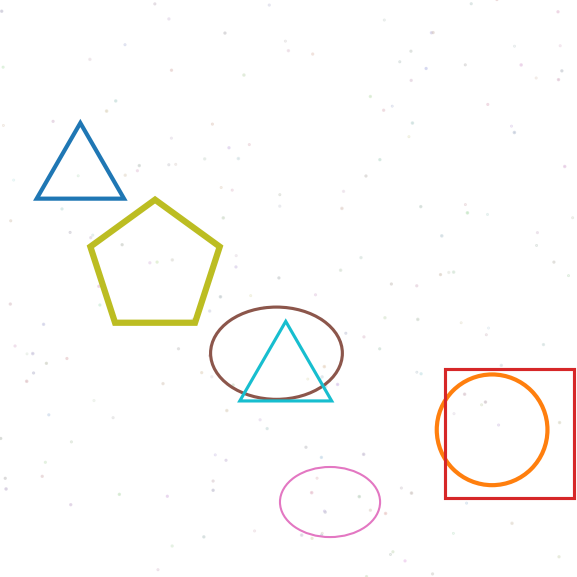[{"shape": "triangle", "thickness": 2, "radius": 0.44, "center": [0.139, 0.699]}, {"shape": "circle", "thickness": 2, "radius": 0.48, "center": [0.852, 0.255]}, {"shape": "square", "thickness": 1.5, "radius": 0.56, "center": [0.883, 0.249]}, {"shape": "oval", "thickness": 1.5, "radius": 0.57, "center": [0.479, 0.388]}, {"shape": "oval", "thickness": 1, "radius": 0.43, "center": [0.571, 0.13]}, {"shape": "pentagon", "thickness": 3, "radius": 0.59, "center": [0.268, 0.536]}, {"shape": "triangle", "thickness": 1.5, "radius": 0.46, "center": [0.495, 0.351]}]